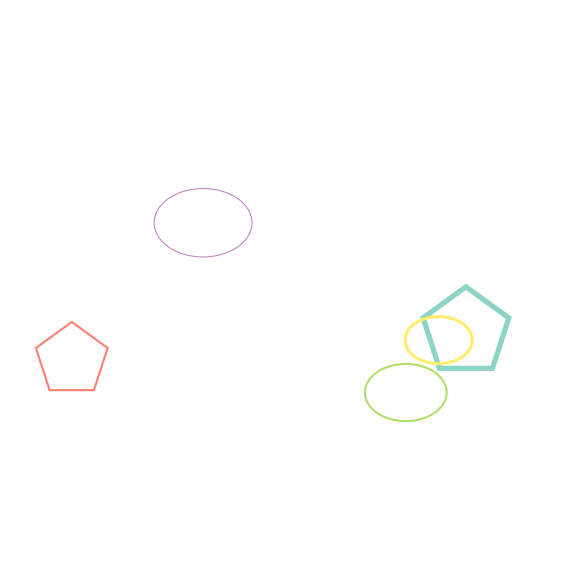[{"shape": "pentagon", "thickness": 2.5, "radius": 0.39, "center": [0.807, 0.424]}, {"shape": "pentagon", "thickness": 1, "radius": 0.33, "center": [0.124, 0.376]}, {"shape": "oval", "thickness": 1, "radius": 0.35, "center": [0.703, 0.319]}, {"shape": "oval", "thickness": 0.5, "radius": 0.42, "center": [0.352, 0.613]}, {"shape": "oval", "thickness": 1.5, "radius": 0.29, "center": [0.76, 0.41]}]